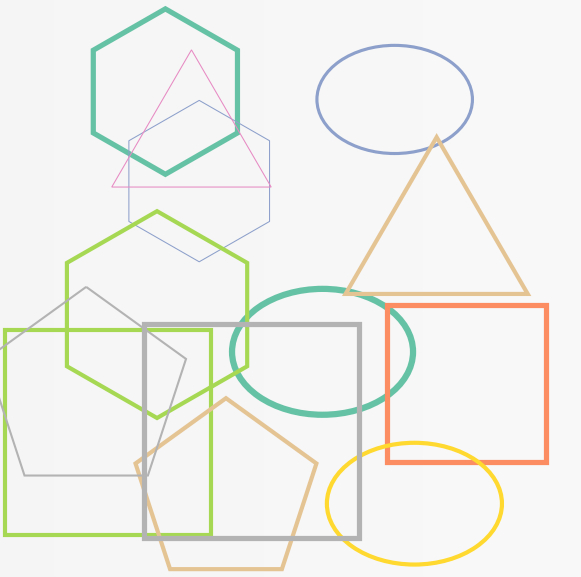[{"shape": "oval", "thickness": 3, "radius": 0.78, "center": [0.555, 0.39]}, {"shape": "hexagon", "thickness": 2.5, "radius": 0.72, "center": [0.285, 0.841]}, {"shape": "square", "thickness": 2.5, "radius": 0.68, "center": [0.802, 0.335]}, {"shape": "hexagon", "thickness": 0.5, "radius": 0.7, "center": [0.343, 0.686]}, {"shape": "oval", "thickness": 1.5, "radius": 0.67, "center": [0.679, 0.827]}, {"shape": "triangle", "thickness": 0.5, "radius": 0.79, "center": [0.329, 0.754]}, {"shape": "hexagon", "thickness": 2, "radius": 0.9, "center": [0.27, 0.454]}, {"shape": "square", "thickness": 2, "radius": 0.89, "center": [0.186, 0.25]}, {"shape": "oval", "thickness": 2, "radius": 0.75, "center": [0.713, 0.127]}, {"shape": "pentagon", "thickness": 2, "radius": 0.82, "center": [0.389, 0.146]}, {"shape": "triangle", "thickness": 2, "radius": 0.9, "center": [0.751, 0.581]}, {"shape": "square", "thickness": 2.5, "radius": 0.92, "center": [0.433, 0.253]}, {"shape": "pentagon", "thickness": 1, "radius": 0.9, "center": [0.148, 0.322]}]